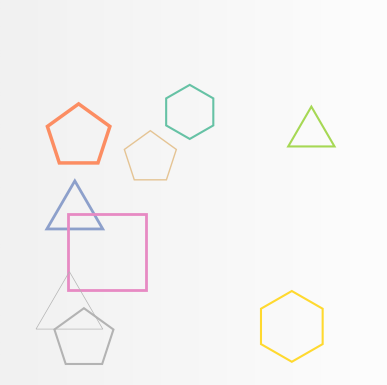[{"shape": "hexagon", "thickness": 1.5, "radius": 0.35, "center": [0.49, 0.709]}, {"shape": "pentagon", "thickness": 2.5, "radius": 0.42, "center": [0.203, 0.645]}, {"shape": "triangle", "thickness": 2, "radius": 0.42, "center": [0.193, 0.447]}, {"shape": "square", "thickness": 2, "radius": 0.5, "center": [0.276, 0.346]}, {"shape": "triangle", "thickness": 1.5, "radius": 0.34, "center": [0.804, 0.654]}, {"shape": "hexagon", "thickness": 1.5, "radius": 0.46, "center": [0.753, 0.152]}, {"shape": "pentagon", "thickness": 1, "radius": 0.35, "center": [0.388, 0.59]}, {"shape": "pentagon", "thickness": 1.5, "radius": 0.4, "center": [0.217, 0.119]}, {"shape": "triangle", "thickness": 0.5, "radius": 0.5, "center": [0.179, 0.195]}]